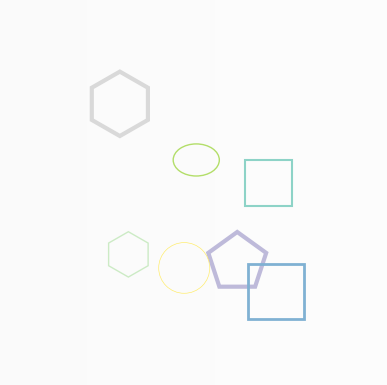[{"shape": "square", "thickness": 1.5, "radius": 0.3, "center": [0.693, 0.524]}, {"shape": "pentagon", "thickness": 3, "radius": 0.39, "center": [0.612, 0.319]}, {"shape": "square", "thickness": 2, "radius": 0.36, "center": [0.713, 0.242]}, {"shape": "oval", "thickness": 1, "radius": 0.3, "center": [0.506, 0.585]}, {"shape": "hexagon", "thickness": 3, "radius": 0.42, "center": [0.309, 0.73]}, {"shape": "hexagon", "thickness": 1, "radius": 0.29, "center": [0.331, 0.339]}, {"shape": "circle", "thickness": 0.5, "radius": 0.33, "center": [0.475, 0.304]}]